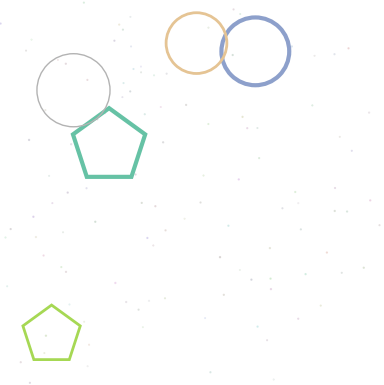[{"shape": "pentagon", "thickness": 3, "radius": 0.49, "center": [0.283, 0.62]}, {"shape": "circle", "thickness": 3, "radius": 0.44, "center": [0.663, 0.867]}, {"shape": "pentagon", "thickness": 2, "radius": 0.39, "center": [0.134, 0.129]}, {"shape": "circle", "thickness": 2, "radius": 0.39, "center": [0.51, 0.888]}, {"shape": "circle", "thickness": 1, "radius": 0.47, "center": [0.191, 0.766]}]